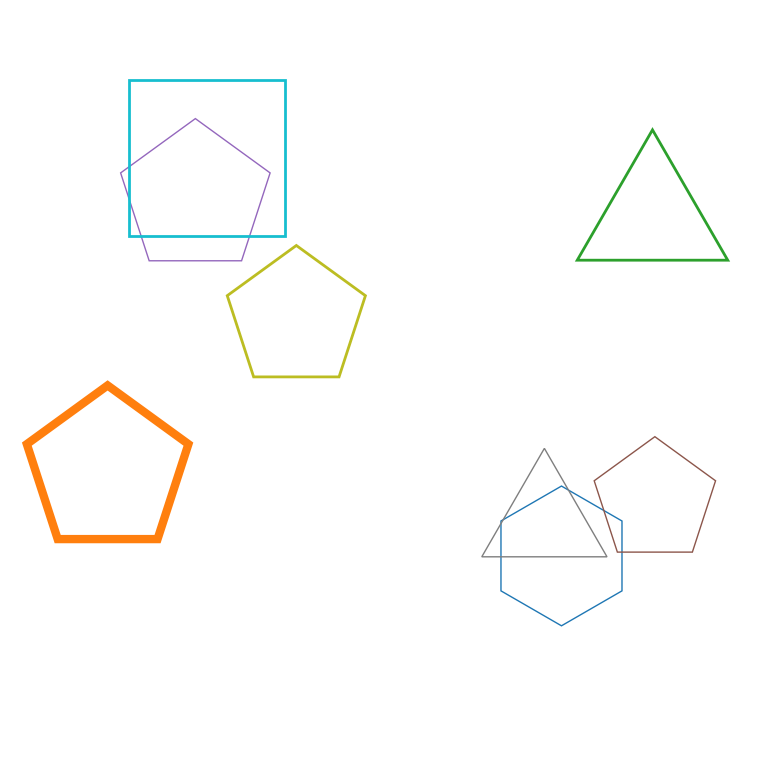[{"shape": "hexagon", "thickness": 0.5, "radius": 0.45, "center": [0.729, 0.278]}, {"shape": "pentagon", "thickness": 3, "radius": 0.55, "center": [0.14, 0.389]}, {"shape": "triangle", "thickness": 1, "radius": 0.56, "center": [0.847, 0.719]}, {"shape": "pentagon", "thickness": 0.5, "radius": 0.51, "center": [0.254, 0.744]}, {"shape": "pentagon", "thickness": 0.5, "radius": 0.41, "center": [0.85, 0.35]}, {"shape": "triangle", "thickness": 0.5, "radius": 0.47, "center": [0.707, 0.324]}, {"shape": "pentagon", "thickness": 1, "radius": 0.47, "center": [0.385, 0.587]}, {"shape": "square", "thickness": 1, "radius": 0.51, "center": [0.269, 0.795]}]